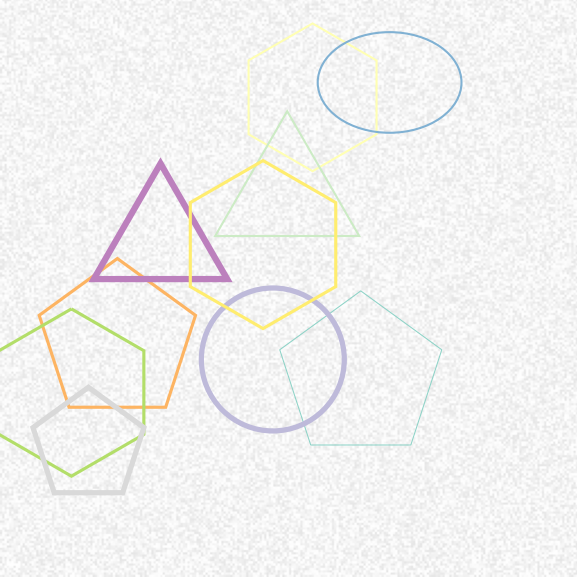[{"shape": "pentagon", "thickness": 0.5, "radius": 0.74, "center": [0.625, 0.348]}, {"shape": "hexagon", "thickness": 1, "radius": 0.64, "center": [0.541, 0.831]}, {"shape": "circle", "thickness": 2.5, "radius": 0.62, "center": [0.472, 0.377]}, {"shape": "oval", "thickness": 1, "radius": 0.62, "center": [0.675, 0.856]}, {"shape": "pentagon", "thickness": 1.5, "radius": 0.71, "center": [0.203, 0.409]}, {"shape": "hexagon", "thickness": 1.5, "radius": 0.72, "center": [0.124, 0.319]}, {"shape": "pentagon", "thickness": 2.5, "radius": 0.5, "center": [0.153, 0.228]}, {"shape": "triangle", "thickness": 3, "radius": 0.67, "center": [0.278, 0.583]}, {"shape": "triangle", "thickness": 1, "radius": 0.72, "center": [0.497, 0.662]}, {"shape": "hexagon", "thickness": 1.5, "radius": 0.73, "center": [0.455, 0.576]}]